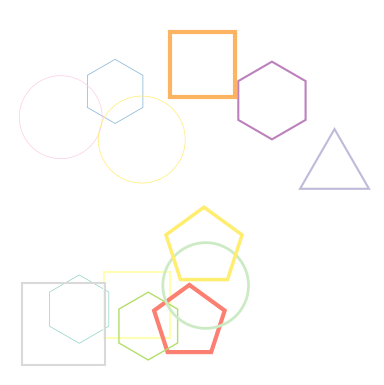[{"shape": "hexagon", "thickness": 0.5, "radius": 0.44, "center": [0.206, 0.197]}, {"shape": "square", "thickness": 1.5, "radius": 0.43, "center": [0.356, 0.208]}, {"shape": "triangle", "thickness": 1.5, "radius": 0.52, "center": [0.869, 0.561]}, {"shape": "pentagon", "thickness": 3, "radius": 0.48, "center": [0.492, 0.164]}, {"shape": "hexagon", "thickness": 0.5, "radius": 0.42, "center": [0.299, 0.763]}, {"shape": "square", "thickness": 3, "radius": 0.43, "center": [0.526, 0.832]}, {"shape": "hexagon", "thickness": 1, "radius": 0.44, "center": [0.385, 0.153]}, {"shape": "circle", "thickness": 0.5, "radius": 0.54, "center": [0.158, 0.696]}, {"shape": "square", "thickness": 1.5, "radius": 0.54, "center": [0.165, 0.159]}, {"shape": "hexagon", "thickness": 1.5, "radius": 0.5, "center": [0.706, 0.739]}, {"shape": "circle", "thickness": 2, "radius": 0.56, "center": [0.534, 0.258]}, {"shape": "pentagon", "thickness": 2.5, "radius": 0.52, "center": [0.53, 0.358]}, {"shape": "circle", "thickness": 0.5, "radius": 0.56, "center": [0.368, 0.638]}]